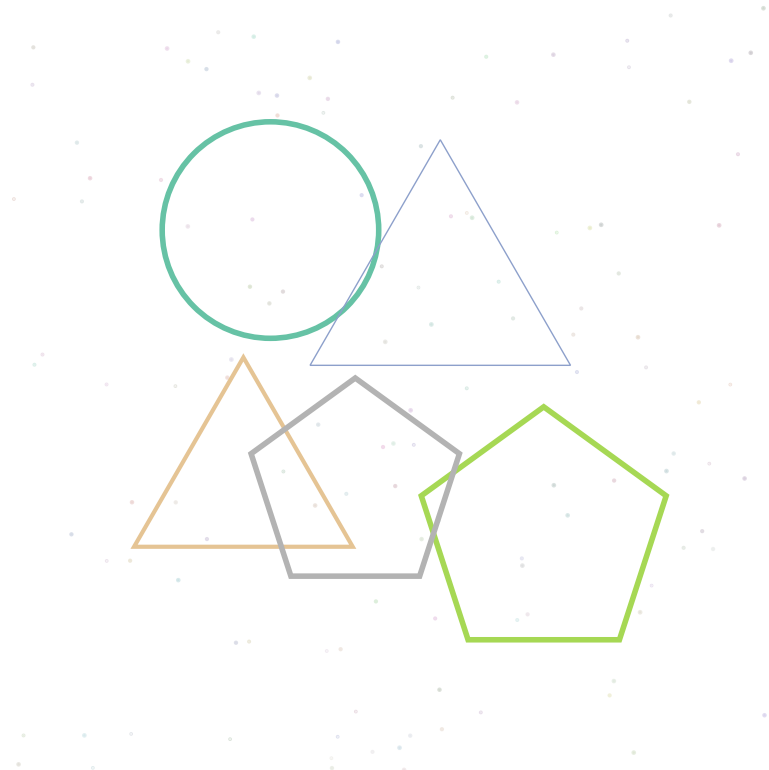[{"shape": "circle", "thickness": 2, "radius": 0.7, "center": [0.351, 0.701]}, {"shape": "triangle", "thickness": 0.5, "radius": 0.98, "center": [0.572, 0.623]}, {"shape": "pentagon", "thickness": 2, "radius": 0.84, "center": [0.706, 0.304]}, {"shape": "triangle", "thickness": 1.5, "radius": 0.82, "center": [0.316, 0.372]}, {"shape": "pentagon", "thickness": 2, "radius": 0.71, "center": [0.461, 0.367]}]